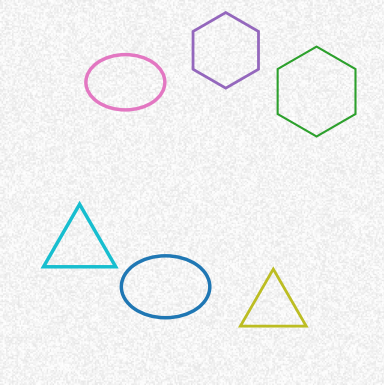[{"shape": "oval", "thickness": 2.5, "radius": 0.57, "center": [0.43, 0.255]}, {"shape": "hexagon", "thickness": 1.5, "radius": 0.58, "center": [0.822, 0.762]}, {"shape": "hexagon", "thickness": 2, "radius": 0.49, "center": [0.586, 0.869]}, {"shape": "oval", "thickness": 2.5, "radius": 0.51, "center": [0.326, 0.786]}, {"shape": "triangle", "thickness": 2, "radius": 0.49, "center": [0.71, 0.202]}, {"shape": "triangle", "thickness": 2.5, "radius": 0.54, "center": [0.207, 0.361]}]